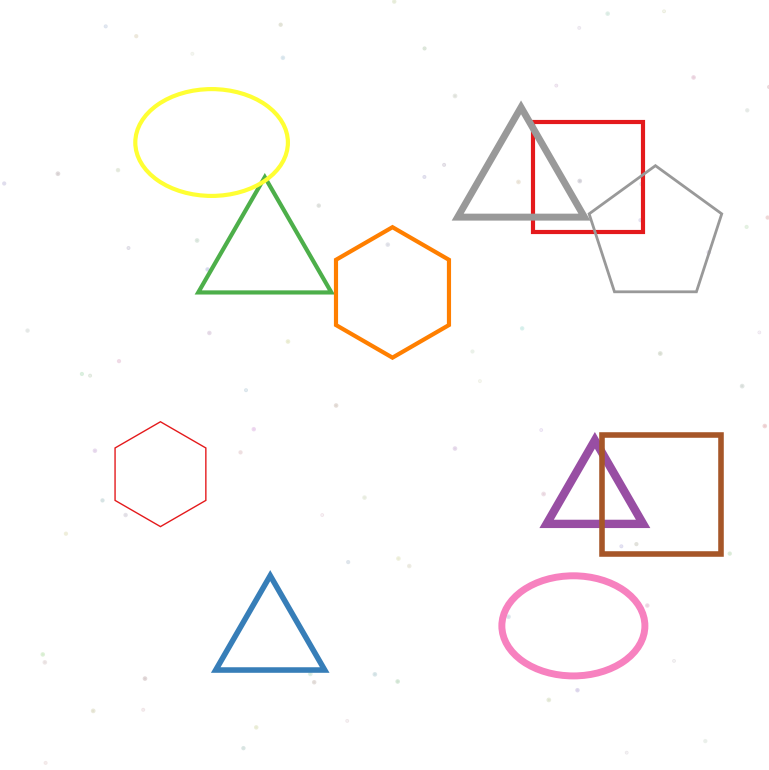[{"shape": "hexagon", "thickness": 0.5, "radius": 0.34, "center": [0.208, 0.384]}, {"shape": "square", "thickness": 1.5, "radius": 0.35, "center": [0.764, 0.77]}, {"shape": "triangle", "thickness": 2, "radius": 0.41, "center": [0.351, 0.171]}, {"shape": "triangle", "thickness": 1.5, "radius": 0.5, "center": [0.344, 0.67]}, {"shape": "triangle", "thickness": 3, "radius": 0.36, "center": [0.773, 0.356]}, {"shape": "hexagon", "thickness": 1.5, "radius": 0.42, "center": [0.51, 0.62]}, {"shape": "oval", "thickness": 1.5, "radius": 0.5, "center": [0.275, 0.815]}, {"shape": "square", "thickness": 2, "radius": 0.38, "center": [0.859, 0.358]}, {"shape": "oval", "thickness": 2.5, "radius": 0.46, "center": [0.745, 0.187]}, {"shape": "triangle", "thickness": 2.5, "radius": 0.48, "center": [0.677, 0.766]}, {"shape": "pentagon", "thickness": 1, "radius": 0.45, "center": [0.851, 0.694]}]